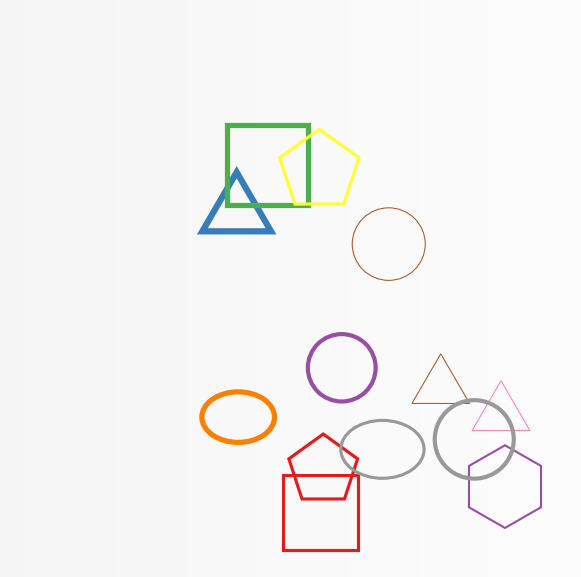[{"shape": "square", "thickness": 1.5, "radius": 0.33, "center": [0.551, 0.111]}, {"shape": "pentagon", "thickness": 1.5, "radius": 0.31, "center": [0.556, 0.185]}, {"shape": "triangle", "thickness": 3, "radius": 0.34, "center": [0.407, 0.633]}, {"shape": "square", "thickness": 2.5, "radius": 0.35, "center": [0.46, 0.714]}, {"shape": "hexagon", "thickness": 1, "radius": 0.36, "center": [0.869, 0.157]}, {"shape": "circle", "thickness": 2, "radius": 0.29, "center": [0.588, 0.362]}, {"shape": "oval", "thickness": 2.5, "radius": 0.31, "center": [0.41, 0.277]}, {"shape": "pentagon", "thickness": 1.5, "radius": 0.36, "center": [0.549, 0.704]}, {"shape": "circle", "thickness": 0.5, "radius": 0.31, "center": [0.669, 0.576]}, {"shape": "triangle", "thickness": 0.5, "radius": 0.29, "center": [0.758, 0.329]}, {"shape": "triangle", "thickness": 0.5, "radius": 0.29, "center": [0.862, 0.282]}, {"shape": "circle", "thickness": 2, "radius": 0.34, "center": [0.816, 0.238]}, {"shape": "oval", "thickness": 1.5, "radius": 0.36, "center": [0.658, 0.221]}]